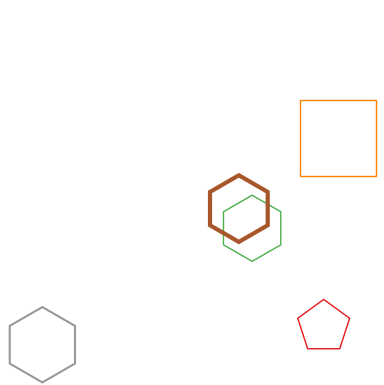[{"shape": "pentagon", "thickness": 1, "radius": 0.35, "center": [0.841, 0.151]}, {"shape": "hexagon", "thickness": 1, "radius": 0.43, "center": [0.655, 0.407]}, {"shape": "square", "thickness": 1, "radius": 0.49, "center": [0.877, 0.642]}, {"shape": "hexagon", "thickness": 3, "radius": 0.43, "center": [0.62, 0.458]}, {"shape": "hexagon", "thickness": 1.5, "radius": 0.49, "center": [0.11, 0.105]}]